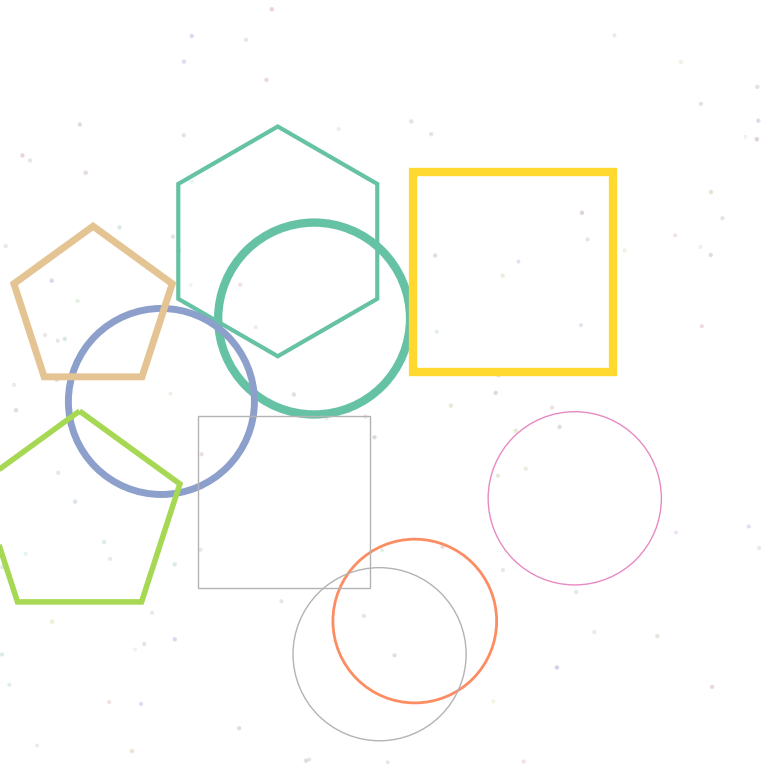[{"shape": "hexagon", "thickness": 1.5, "radius": 0.75, "center": [0.361, 0.687]}, {"shape": "circle", "thickness": 3, "radius": 0.62, "center": [0.408, 0.586]}, {"shape": "circle", "thickness": 1, "radius": 0.53, "center": [0.539, 0.193]}, {"shape": "circle", "thickness": 2.5, "radius": 0.6, "center": [0.21, 0.479]}, {"shape": "circle", "thickness": 0.5, "radius": 0.56, "center": [0.746, 0.353]}, {"shape": "pentagon", "thickness": 2, "radius": 0.69, "center": [0.103, 0.329]}, {"shape": "square", "thickness": 3, "radius": 0.65, "center": [0.666, 0.647]}, {"shape": "pentagon", "thickness": 2.5, "radius": 0.54, "center": [0.121, 0.598]}, {"shape": "circle", "thickness": 0.5, "radius": 0.56, "center": [0.493, 0.15]}, {"shape": "square", "thickness": 0.5, "radius": 0.56, "center": [0.369, 0.348]}]